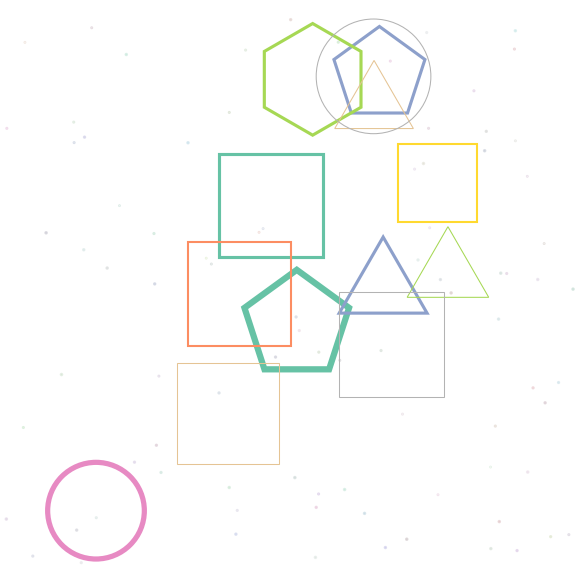[{"shape": "square", "thickness": 1.5, "radius": 0.45, "center": [0.469, 0.644]}, {"shape": "pentagon", "thickness": 3, "radius": 0.48, "center": [0.514, 0.437]}, {"shape": "square", "thickness": 1, "radius": 0.45, "center": [0.415, 0.49]}, {"shape": "pentagon", "thickness": 1.5, "radius": 0.41, "center": [0.657, 0.87]}, {"shape": "triangle", "thickness": 1.5, "radius": 0.44, "center": [0.663, 0.501]}, {"shape": "circle", "thickness": 2.5, "radius": 0.42, "center": [0.166, 0.115]}, {"shape": "triangle", "thickness": 0.5, "radius": 0.41, "center": [0.776, 0.525]}, {"shape": "hexagon", "thickness": 1.5, "radius": 0.48, "center": [0.541, 0.862]}, {"shape": "square", "thickness": 1, "radius": 0.34, "center": [0.758, 0.682]}, {"shape": "triangle", "thickness": 0.5, "radius": 0.39, "center": [0.648, 0.816]}, {"shape": "square", "thickness": 0.5, "radius": 0.44, "center": [0.395, 0.283]}, {"shape": "circle", "thickness": 0.5, "radius": 0.5, "center": [0.647, 0.867]}, {"shape": "square", "thickness": 0.5, "radius": 0.45, "center": [0.678, 0.403]}]